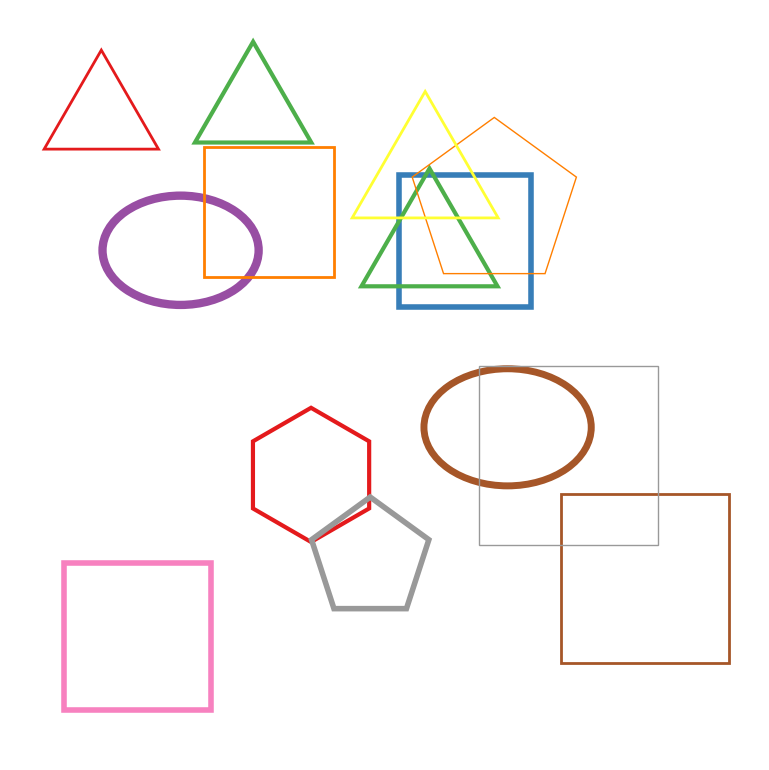[{"shape": "hexagon", "thickness": 1.5, "radius": 0.44, "center": [0.404, 0.383]}, {"shape": "triangle", "thickness": 1, "radius": 0.43, "center": [0.132, 0.849]}, {"shape": "square", "thickness": 2, "radius": 0.43, "center": [0.604, 0.687]}, {"shape": "triangle", "thickness": 1.5, "radius": 0.44, "center": [0.329, 0.859]}, {"shape": "triangle", "thickness": 1.5, "radius": 0.51, "center": [0.558, 0.679]}, {"shape": "oval", "thickness": 3, "radius": 0.51, "center": [0.235, 0.675]}, {"shape": "square", "thickness": 1, "radius": 0.42, "center": [0.349, 0.725]}, {"shape": "pentagon", "thickness": 0.5, "radius": 0.56, "center": [0.642, 0.735]}, {"shape": "triangle", "thickness": 1, "radius": 0.55, "center": [0.552, 0.772]}, {"shape": "square", "thickness": 1, "radius": 0.55, "center": [0.838, 0.249]}, {"shape": "oval", "thickness": 2.5, "radius": 0.54, "center": [0.659, 0.445]}, {"shape": "square", "thickness": 2, "radius": 0.48, "center": [0.178, 0.174]}, {"shape": "pentagon", "thickness": 2, "radius": 0.4, "center": [0.481, 0.274]}, {"shape": "square", "thickness": 0.5, "radius": 0.58, "center": [0.738, 0.408]}]